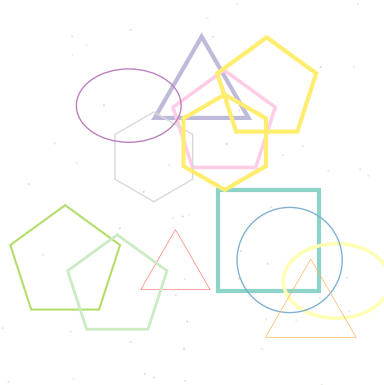[{"shape": "square", "thickness": 3, "radius": 0.65, "center": [0.697, 0.376]}, {"shape": "oval", "thickness": 2.5, "radius": 0.69, "center": [0.874, 0.27]}, {"shape": "triangle", "thickness": 3, "radius": 0.7, "center": [0.524, 0.764]}, {"shape": "triangle", "thickness": 0.5, "radius": 0.52, "center": [0.456, 0.3]}, {"shape": "circle", "thickness": 1, "radius": 0.68, "center": [0.752, 0.325]}, {"shape": "triangle", "thickness": 0.5, "radius": 0.68, "center": [0.807, 0.192]}, {"shape": "pentagon", "thickness": 1.5, "radius": 0.75, "center": [0.169, 0.317]}, {"shape": "pentagon", "thickness": 2.5, "radius": 0.7, "center": [0.582, 0.678]}, {"shape": "hexagon", "thickness": 1, "radius": 0.58, "center": [0.4, 0.593]}, {"shape": "oval", "thickness": 1, "radius": 0.68, "center": [0.334, 0.726]}, {"shape": "pentagon", "thickness": 2, "radius": 0.68, "center": [0.305, 0.255]}, {"shape": "hexagon", "thickness": 3, "radius": 0.62, "center": [0.584, 0.631]}, {"shape": "pentagon", "thickness": 3, "radius": 0.68, "center": [0.693, 0.768]}]